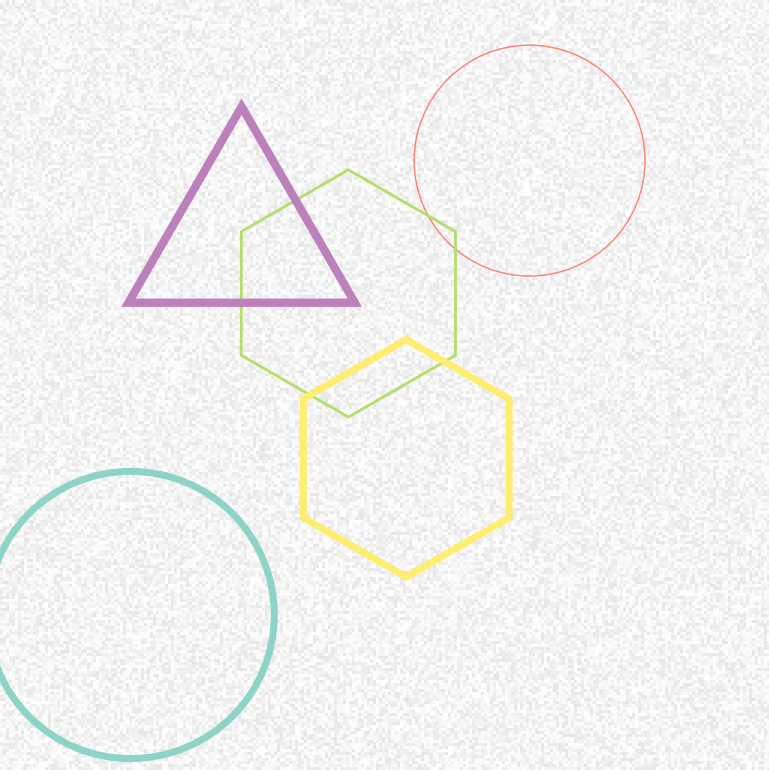[{"shape": "circle", "thickness": 2.5, "radius": 0.93, "center": [0.17, 0.201]}, {"shape": "circle", "thickness": 0.5, "radius": 0.75, "center": [0.688, 0.791]}, {"shape": "hexagon", "thickness": 1, "radius": 0.8, "center": [0.452, 0.619]}, {"shape": "triangle", "thickness": 3, "radius": 0.85, "center": [0.314, 0.692]}, {"shape": "hexagon", "thickness": 2.5, "radius": 0.77, "center": [0.528, 0.405]}]